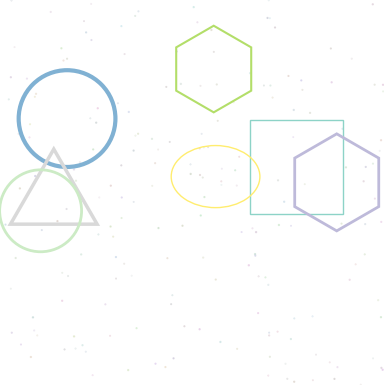[{"shape": "square", "thickness": 1, "radius": 0.61, "center": [0.77, 0.567]}, {"shape": "hexagon", "thickness": 2, "radius": 0.63, "center": [0.875, 0.526]}, {"shape": "circle", "thickness": 3, "radius": 0.63, "center": [0.174, 0.692]}, {"shape": "hexagon", "thickness": 1.5, "radius": 0.56, "center": [0.555, 0.821]}, {"shape": "triangle", "thickness": 2.5, "radius": 0.65, "center": [0.14, 0.483]}, {"shape": "circle", "thickness": 2, "radius": 0.53, "center": [0.105, 0.452]}, {"shape": "oval", "thickness": 1, "radius": 0.58, "center": [0.56, 0.541]}]